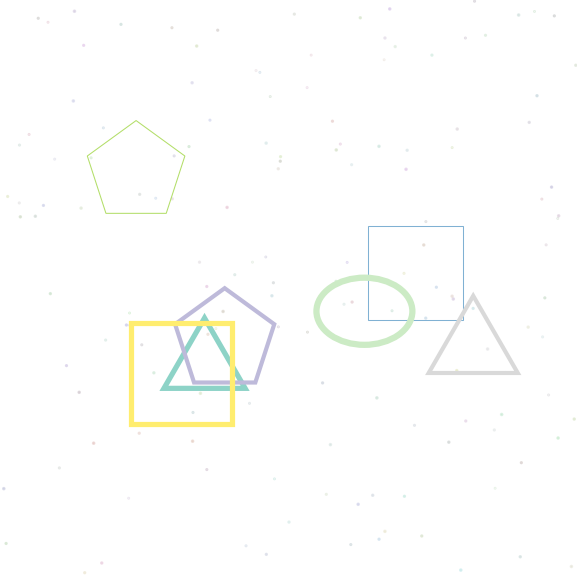[{"shape": "triangle", "thickness": 2.5, "radius": 0.41, "center": [0.354, 0.367]}, {"shape": "pentagon", "thickness": 2, "radius": 0.45, "center": [0.389, 0.41]}, {"shape": "square", "thickness": 0.5, "radius": 0.41, "center": [0.719, 0.526]}, {"shape": "pentagon", "thickness": 0.5, "radius": 0.44, "center": [0.236, 0.702]}, {"shape": "triangle", "thickness": 2, "radius": 0.45, "center": [0.819, 0.398]}, {"shape": "oval", "thickness": 3, "radius": 0.42, "center": [0.631, 0.46]}, {"shape": "square", "thickness": 2.5, "radius": 0.44, "center": [0.314, 0.352]}]